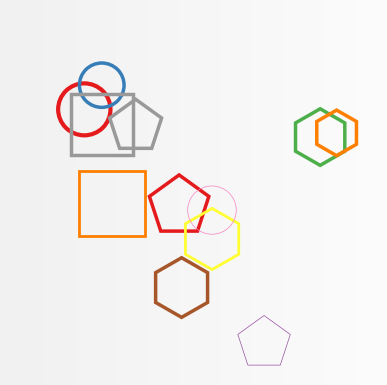[{"shape": "pentagon", "thickness": 2.5, "radius": 0.4, "center": [0.462, 0.465]}, {"shape": "circle", "thickness": 3, "radius": 0.34, "center": [0.218, 0.716]}, {"shape": "circle", "thickness": 2.5, "radius": 0.29, "center": [0.263, 0.779]}, {"shape": "hexagon", "thickness": 2.5, "radius": 0.37, "center": [0.826, 0.644]}, {"shape": "pentagon", "thickness": 0.5, "radius": 0.36, "center": [0.681, 0.109]}, {"shape": "hexagon", "thickness": 2.5, "radius": 0.3, "center": [0.869, 0.655]}, {"shape": "square", "thickness": 2, "radius": 0.43, "center": [0.29, 0.471]}, {"shape": "hexagon", "thickness": 2, "radius": 0.4, "center": [0.547, 0.379]}, {"shape": "hexagon", "thickness": 2.5, "radius": 0.39, "center": [0.469, 0.253]}, {"shape": "circle", "thickness": 0.5, "radius": 0.31, "center": [0.547, 0.454]}, {"shape": "pentagon", "thickness": 2.5, "radius": 0.35, "center": [0.35, 0.672]}, {"shape": "square", "thickness": 2.5, "radius": 0.4, "center": [0.263, 0.676]}]